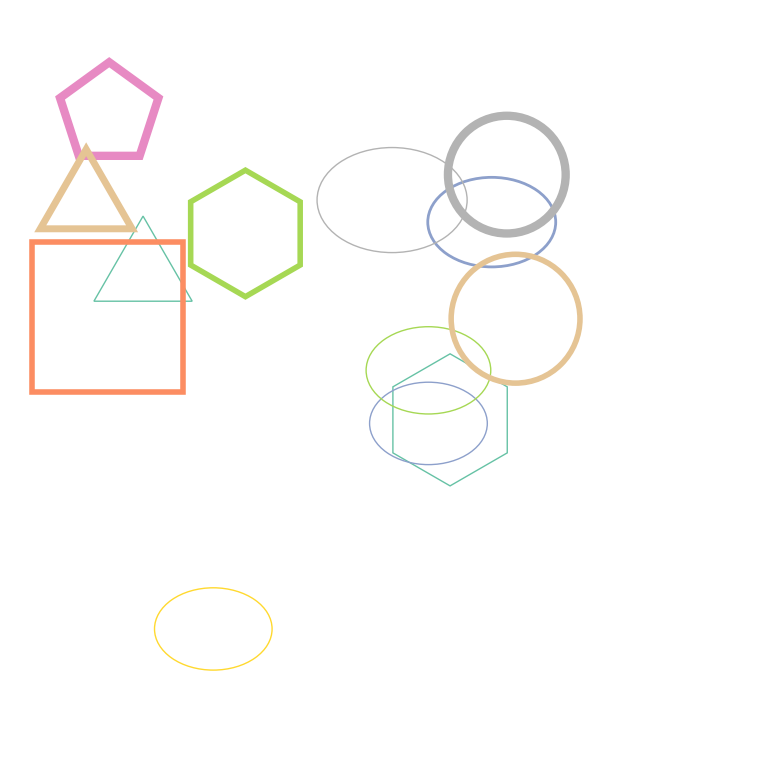[{"shape": "triangle", "thickness": 0.5, "radius": 0.37, "center": [0.186, 0.646]}, {"shape": "hexagon", "thickness": 0.5, "radius": 0.43, "center": [0.585, 0.455]}, {"shape": "square", "thickness": 2, "radius": 0.49, "center": [0.139, 0.589]}, {"shape": "oval", "thickness": 0.5, "radius": 0.38, "center": [0.556, 0.45]}, {"shape": "oval", "thickness": 1, "radius": 0.42, "center": [0.639, 0.712]}, {"shape": "pentagon", "thickness": 3, "radius": 0.34, "center": [0.142, 0.852]}, {"shape": "hexagon", "thickness": 2, "radius": 0.41, "center": [0.319, 0.697]}, {"shape": "oval", "thickness": 0.5, "radius": 0.4, "center": [0.556, 0.519]}, {"shape": "oval", "thickness": 0.5, "radius": 0.38, "center": [0.277, 0.183]}, {"shape": "circle", "thickness": 2, "radius": 0.42, "center": [0.67, 0.586]}, {"shape": "triangle", "thickness": 2.5, "radius": 0.34, "center": [0.112, 0.737]}, {"shape": "circle", "thickness": 3, "radius": 0.38, "center": [0.658, 0.773]}, {"shape": "oval", "thickness": 0.5, "radius": 0.49, "center": [0.509, 0.74]}]